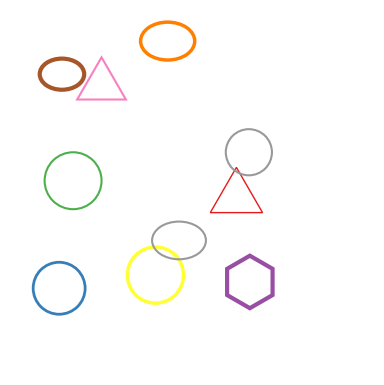[{"shape": "triangle", "thickness": 1, "radius": 0.39, "center": [0.614, 0.487]}, {"shape": "circle", "thickness": 2, "radius": 0.34, "center": [0.154, 0.251]}, {"shape": "circle", "thickness": 1.5, "radius": 0.37, "center": [0.19, 0.531]}, {"shape": "hexagon", "thickness": 3, "radius": 0.34, "center": [0.649, 0.268]}, {"shape": "oval", "thickness": 2.5, "radius": 0.35, "center": [0.435, 0.893]}, {"shape": "circle", "thickness": 2.5, "radius": 0.36, "center": [0.404, 0.285]}, {"shape": "oval", "thickness": 3, "radius": 0.29, "center": [0.161, 0.807]}, {"shape": "triangle", "thickness": 1.5, "radius": 0.37, "center": [0.264, 0.778]}, {"shape": "circle", "thickness": 1.5, "radius": 0.3, "center": [0.646, 0.605]}, {"shape": "oval", "thickness": 1.5, "radius": 0.35, "center": [0.465, 0.376]}]